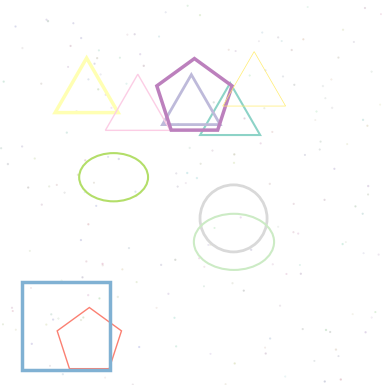[{"shape": "triangle", "thickness": 1.5, "radius": 0.45, "center": [0.598, 0.694]}, {"shape": "triangle", "thickness": 2.5, "radius": 0.47, "center": [0.225, 0.755]}, {"shape": "triangle", "thickness": 2, "radius": 0.43, "center": [0.497, 0.72]}, {"shape": "pentagon", "thickness": 1, "radius": 0.44, "center": [0.232, 0.113]}, {"shape": "square", "thickness": 2.5, "radius": 0.57, "center": [0.17, 0.153]}, {"shape": "oval", "thickness": 1.5, "radius": 0.45, "center": [0.295, 0.54]}, {"shape": "triangle", "thickness": 1, "radius": 0.49, "center": [0.358, 0.71]}, {"shape": "circle", "thickness": 2, "radius": 0.44, "center": [0.607, 0.433]}, {"shape": "pentagon", "thickness": 2.5, "radius": 0.51, "center": [0.505, 0.745]}, {"shape": "oval", "thickness": 1.5, "radius": 0.52, "center": [0.608, 0.372]}, {"shape": "triangle", "thickness": 0.5, "radius": 0.47, "center": [0.66, 0.772]}]